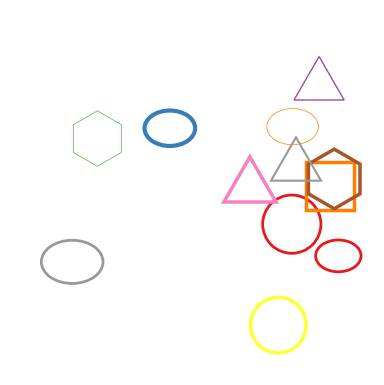[{"shape": "oval", "thickness": 2, "radius": 0.29, "center": [0.879, 0.335]}, {"shape": "circle", "thickness": 2, "radius": 0.38, "center": [0.758, 0.418]}, {"shape": "oval", "thickness": 3, "radius": 0.33, "center": [0.441, 0.667]}, {"shape": "hexagon", "thickness": 0.5, "radius": 0.36, "center": [0.253, 0.64]}, {"shape": "triangle", "thickness": 1, "radius": 0.38, "center": [0.829, 0.778]}, {"shape": "square", "thickness": 2.5, "radius": 0.31, "center": [0.857, 0.517]}, {"shape": "oval", "thickness": 0.5, "radius": 0.34, "center": [0.76, 0.671]}, {"shape": "circle", "thickness": 2.5, "radius": 0.36, "center": [0.723, 0.156]}, {"shape": "hexagon", "thickness": 2.5, "radius": 0.39, "center": [0.868, 0.535]}, {"shape": "triangle", "thickness": 2.5, "radius": 0.39, "center": [0.649, 0.514]}, {"shape": "oval", "thickness": 2, "radius": 0.4, "center": [0.187, 0.32]}, {"shape": "triangle", "thickness": 1.5, "radius": 0.38, "center": [0.769, 0.568]}]